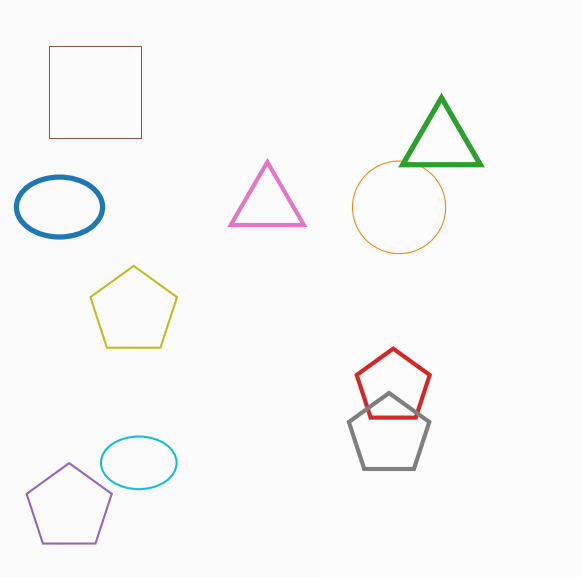[{"shape": "oval", "thickness": 2.5, "radius": 0.37, "center": [0.102, 0.641]}, {"shape": "circle", "thickness": 0.5, "radius": 0.4, "center": [0.687, 0.64]}, {"shape": "triangle", "thickness": 2.5, "radius": 0.39, "center": [0.76, 0.753]}, {"shape": "pentagon", "thickness": 2, "radius": 0.33, "center": [0.676, 0.329]}, {"shape": "pentagon", "thickness": 1, "radius": 0.38, "center": [0.119, 0.12]}, {"shape": "square", "thickness": 0.5, "radius": 0.4, "center": [0.164, 0.84]}, {"shape": "triangle", "thickness": 2, "radius": 0.36, "center": [0.46, 0.646]}, {"shape": "pentagon", "thickness": 2, "radius": 0.36, "center": [0.669, 0.246]}, {"shape": "pentagon", "thickness": 1, "radius": 0.39, "center": [0.23, 0.46]}, {"shape": "oval", "thickness": 1, "radius": 0.33, "center": [0.239, 0.198]}]